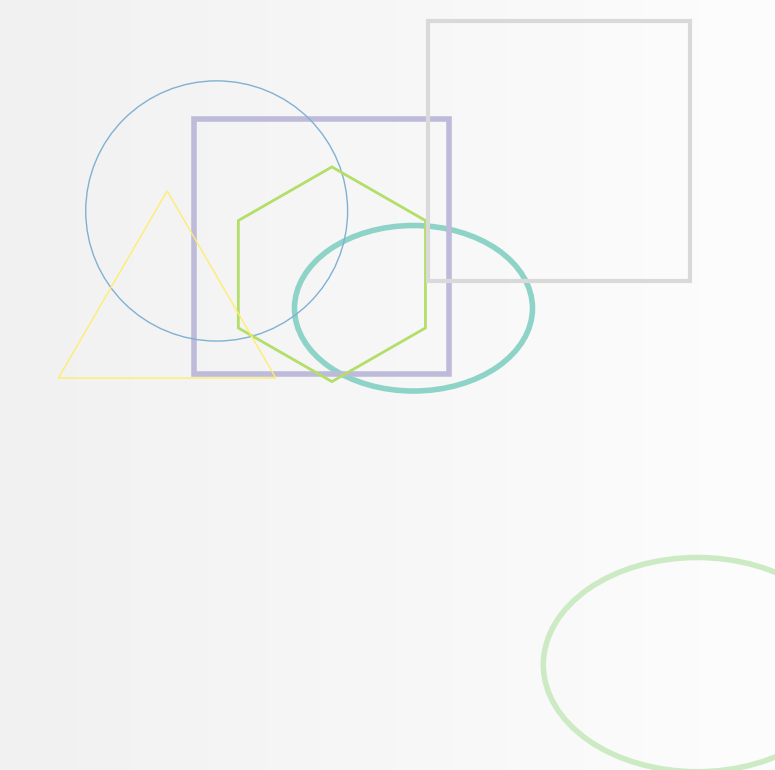[{"shape": "oval", "thickness": 2, "radius": 0.77, "center": [0.534, 0.6]}, {"shape": "square", "thickness": 2, "radius": 0.83, "center": [0.415, 0.68]}, {"shape": "circle", "thickness": 0.5, "radius": 0.84, "center": [0.28, 0.726]}, {"shape": "hexagon", "thickness": 1, "radius": 0.7, "center": [0.428, 0.644]}, {"shape": "square", "thickness": 1.5, "radius": 0.84, "center": [0.721, 0.804]}, {"shape": "oval", "thickness": 2, "radius": 0.99, "center": [0.9, 0.137]}, {"shape": "triangle", "thickness": 0.5, "radius": 0.81, "center": [0.216, 0.59]}]